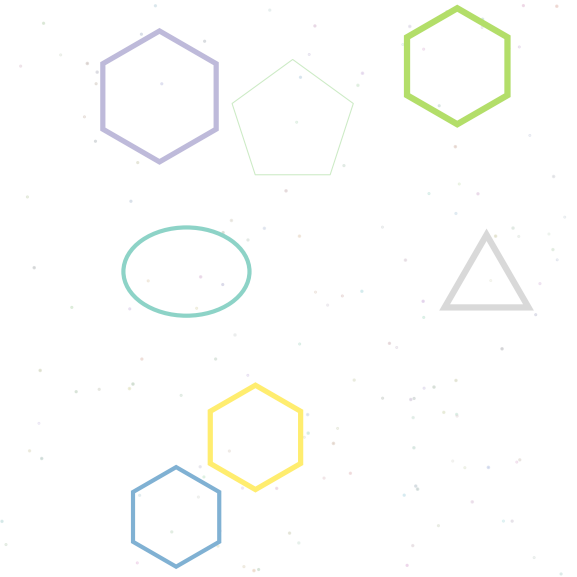[{"shape": "oval", "thickness": 2, "radius": 0.55, "center": [0.323, 0.529]}, {"shape": "hexagon", "thickness": 2.5, "radius": 0.57, "center": [0.276, 0.832]}, {"shape": "hexagon", "thickness": 2, "radius": 0.43, "center": [0.305, 0.104]}, {"shape": "hexagon", "thickness": 3, "radius": 0.5, "center": [0.792, 0.884]}, {"shape": "triangle", "thickness": 3, "radius": 0.42, "center": [0.843, 0.509]}, {"shape": "pentagon", "thickness": 0.5, "radius": 0.55, "center": [0.507, 0.786]}, {"shape": "hexagon", "thickness": 2.5, "radius": 0.45, "center": [0.442, 0.242]}]